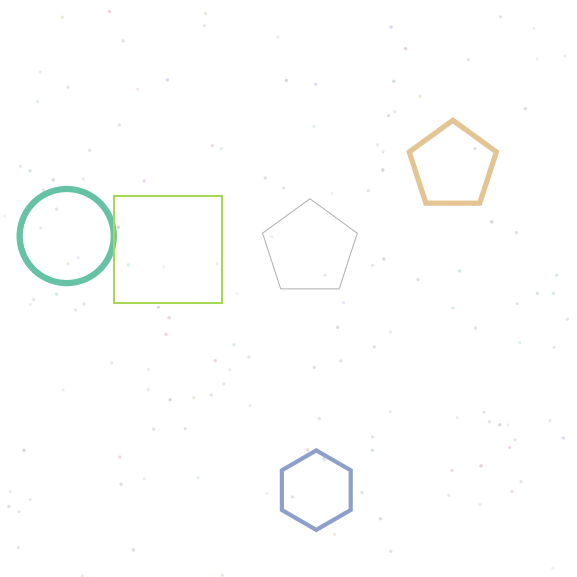[{"shape": "circle", "thickness": 3, "radius": 0.41, "center": [0.116, 0.59]}, {"shape": "hexagon", "thickness": 2, "radius": 0.34, "center": [0.548, 0.15]}, {"shape": "square", "thickness": 1, "radius": 0.46, "center": [0.291, 0.567]}, {"shape": "pentagon", "thickness": 2.5, "radius": 0.4, "center": [0.784, 0.712]}, {"shape": "pentagon", "thickness": 0.5, "radius": 0.43, "center": [0.537, 0.569]}]